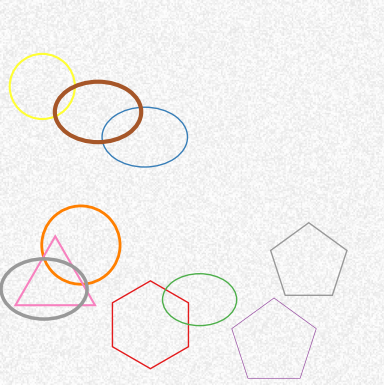[{"shape": "hexagon", "thickness": 1, "radius": 0.57, "center": [0.391, 0.156]}, {"shape": "oval", "thickness": 1, "radius": 0.55, "center": [0.376, 0.644]}, {"shape": "oval", "thickness": 1, "radius": 0.48, "center": [0.518, 0.222]}, {"shape": "pentagon", "thickness": 0.5, "radius": 0.58, "center": [0.712, 0.111]}, {"shape": "circle", "thickness": 2, "radius": 0.51, "center": [0.21, 0.363]}, {"shape": "circle", "thickness": 1.5, "radius": 0.42, "center": [0.11, 0.775]}, {"shape": "oval", "thickness": 3, "radius": 0.56, "center": [0.255, 0.709]}, {"shape": "triangle", "thickness": 1.5, "radius": 0.6, "center": [0.143, 0.267]}, {"shape": "oval", "thickness": 2.5, "radius": 0.56, "center": [0.115, 0.249]}, {"shape": "pentagon", "thickness": 1, "radius": 0.52, "center": [0.802, 0.317]}]